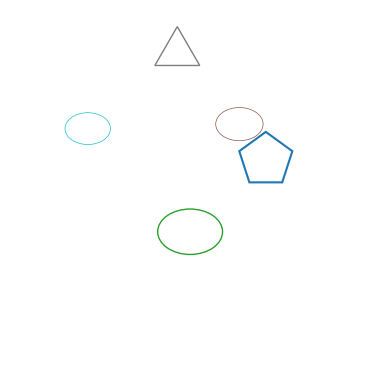[{"shape": "pentagon", "thickness": 1.5, "radius": 0.36, "center": [0.69, 0.585]}, {"shape": "oval", "thickness": 1, "radius": 0.42, "center": [0.494, 0.398]}, {"shape": "oval", "thickness": 0.5, "radius": 0.31, "center": [0.622, 0.678]}, {"shape": "triangle", "thickness": 1, "radius": 0.34, "center": [0.46, 0.864]}, {"shape": "oval", "thickness": 0.5, "radius": 0.3, "center": [0.228, 0.666]}]